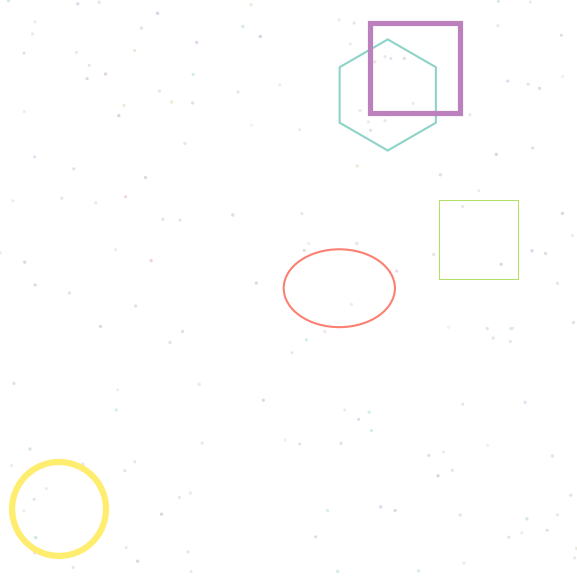[{"shape": "hexagon", "thickness": 1, "radius": 0.48, "center": [0.671, 0.835]}, {"shape": "oval", "thickness": 1, "radius": 0.48, "center": [0.588, 0.5]}, {"shape": "square", "thickness": 0.5, "radius": 0.34, "center": [0.829, 0.585]}, {"shape": "square", "thickness": 2.5, "radius": 0.39, "center": [0.719, 0.881]}, {"shape": "circle", "thickness": 3, "radius": 0.41, "center": [0.102, 0.118]}]